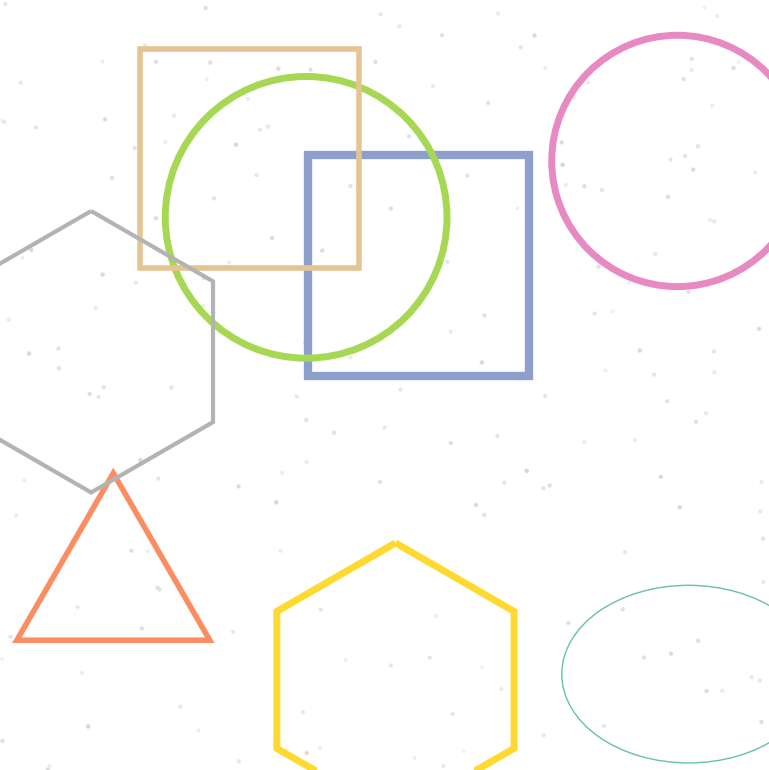[{"shape": "oval", "thickness": 0.5, "radius": 0.82, "center": [0.894, 0.125]}, {"shape": "triangle", "thickness": 2, "radius": 0.72, "center": [0.147, 0.241]}, {"shape": "square", "thickness": 3, "radius": 0.72, "center": [0.544, 0.655]}, {"shape": "circle", "thickness": 2.5, "radius": 0.82, "center": [0.88, 0.791]}, {"shape": "circle", "thickness": 2.5, "radius": 0.91, "center": [0.398, 0.718]}, {"shape": "hexagon", "thickness": 2.5, "radius": 0.89, "center": [0.514, 0.117]}, {"shape": "square", "thickness": 2, "radius": 0.71, "center": [0.324, 0.794]}, {"shape": "hexagon", "thickness": 1.5, "radius": 0.91, "center": [0.118, 0.543]}]